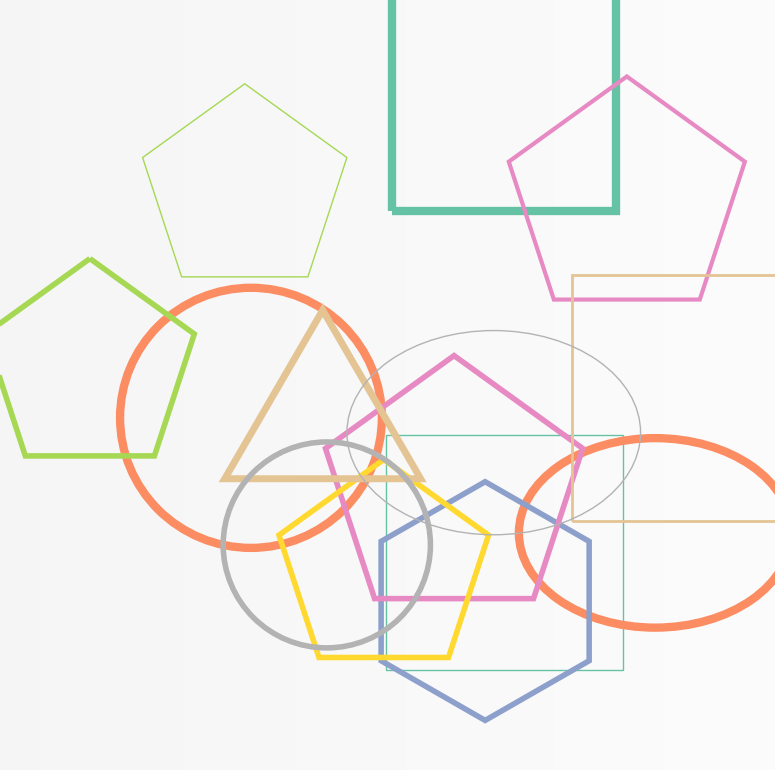[{"shape": "square", "thickness": 0.5, "radius": 0.76, "center": [0.651, 0.282]}, {"shape": "square", "thickness": 3, "radius": 0.72, "center": [0.651, 0.87]}, {"shape": "oval", "thickness": 3, "radius": 0.88, "center": [0.845, 0.308]}, {"shape": "circle", "thickness": 3, "radius": 0.84, "center": [0.324, 0.457]}, {"shape": "hexagon", "thickness": 2, "radius": 0.77, "center": [0.626, 0.219]}, {"shape": "pentagon", "thickness": 1.5, "radius": 0.8, "center": [0.809, 0.741]}, {"shape": "pentagon", "thickness": 2, "radius": 0.87, "center": [0.586, 0.364]}, {"shape": "pentagon", "thickness": 0.5, "radius": 0.69, "center": [0.316, 0.753]}, {"shape": "pentagon", "thickness": 2, "radius": 0.71, "center": [0.116, 0.523]}, {"shape": "pentagon", "thickness": 2, "radius": 0.71, "center": [0.495, 0.261]}, {"shape": "square", "thickness": 1, "radius": 0.8, "center": [0.898, 0.483]}, {"shape": "triangle", "thickness": 2.5, "radius": 0.73, "center": [0.416, 0.451]}, {"shape": "oval", "thickness": 0.5, "radius": 0.95, "center": [0.637, 0.438]}, {"shape": "circle", "thickness": 2, "radius": 0.67, "center": [0.422, 0.292]}]